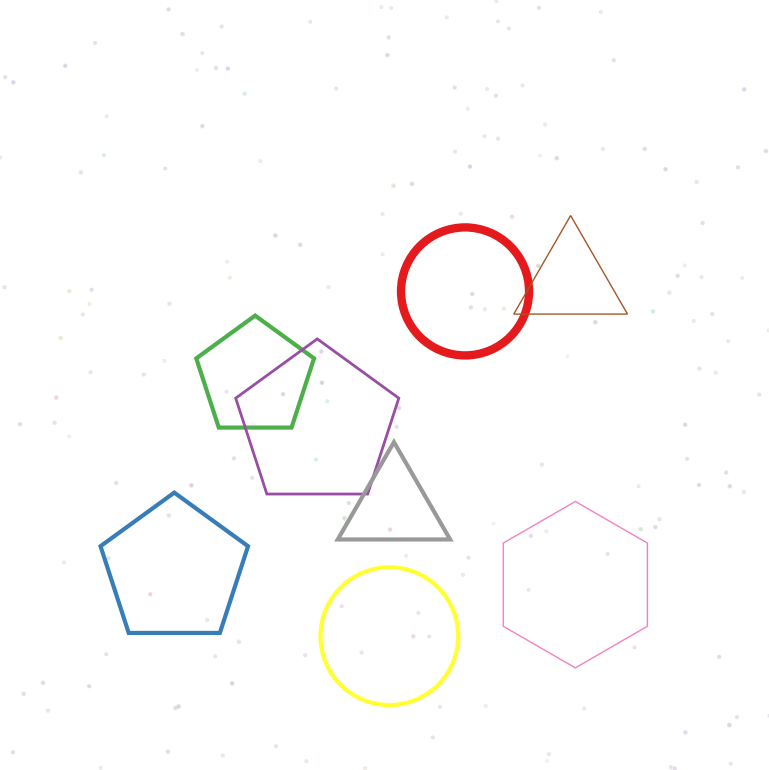[{"shape": "circle", "thickness": 3, "radius": 0.42, "center": [0.604, 0.622]}, {"shape": "pentagon", "thickness": 1.5, "radius": 0.5, "center": [0.226, 0.26]}, {"shape": "pentagon", "thickness": 1.5, "radius": 0.4, "center": [0.331, 0.51]}, {"shape": "pentagon", "thickness": 1, "radius": 0.56, "center": [0.412, 0.448]}, {"shape": "circle", "thickness": 1.5, "radius": 0.45, "center": [0.506, 0.174]}, {"shape": "triangle", "thickness": 0.5, "radius": 0.43, "center": [0.741, 0.635]}, {"shape": "hexagon", "thickness": 0.5, "radius": 0.54, "center": [0.747, 0.241]}, {"shape": "triangle", "thickness": 1.5, "radius": 0.42, "center": [0.512, 0.342]}]